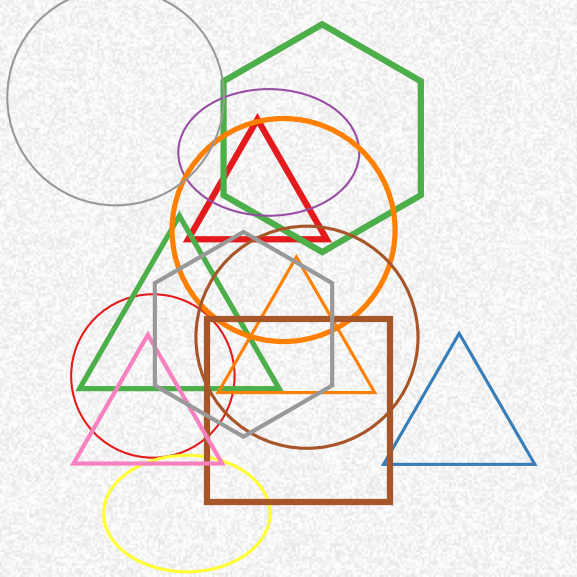[{"shape": "triangle", "thickness": 3, "radius": 0.69, "center": [0.446, 0.654]}, {"shape": "circle", "thickness": 1, "radius": 0.71, "center": [0.265, 0.348]}, {"shape": "triangle", "thickness": 1.5, "radius": 0.76, "center": [0.795, 0.271]}, {"shape": "hexagon", "thickness": 3, "radius": 0.99, "center": [0.558, 0.76]}, {"shape": "triangle", "thickness": 2.5, "radius": 1.0, "center": [0.311, 0.426]}, {"shape": "oval", "thickness": 1, "radius": 0.78, "center": [0.465, 0.735]}, {"shape": "triangle", "thickness": 1.5, "radius": 0.78, "center": [0.513, 0.398]}, {"shape": "circle", "thickness": 2.5, "radius": 0.97, "center": [0.491, 0.601]}, {"shape": "oval", "thickness": 1.5, "radius": 0.72, "center": [0.324, 0.11]}, {"shape": "square", "thickness": 3, "radius": 0.79, "center": [0.517, 0.288]}, {"shape": "circle", "thickness": 1.5, "radius": 0.96, "center": [0.532, 0.415]}, {"shape": "triangle", "thickness": 2, "radius": 0.74, "center": [0.256, 0.271]}, {"shape": "circle", "thickness": 1, "radius": 0.94, "center": [0.2, 0.831]}, {"shape": "hexagon", "thickness": 2, "radius": 0.89, "center": [0.422, 0.42]}]